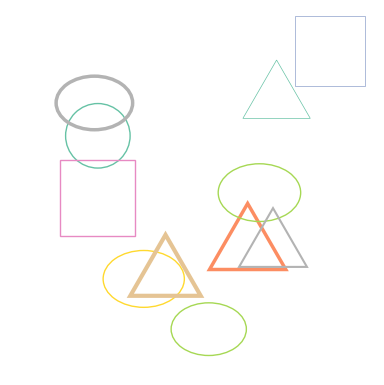[{"shape": "circle", "thickness": 1, "radius": 0.42, "center": [0.254, 0.647]}, {"shape": "triangle", "thickness": 0.5, "radius": 0.51, "center": [0.718, 0.743]}, {"shape": "triangle", "thickness": 2.5, "radius": 0.57, "center": [0.643, 0.357]}, {"shape": "square", "thickness": 0.5, "radius": 0.46, "center": [0.858, 0.868]}, {"shape": "square", "thickness": 1, "radius": 0.49, "center": [0.254, 0.485]}, {"shape": "oval", "thickness": 1, "radius": 0.54, "center": [0.674, 0.5]}, {"shape": "oval", "thickness": 1, "radius": 0.49, "center": [0.542, 0.145]}, {"shape": "oval", "thickness": 1, "radius": 0.53, "center": [0.373, 0.276]}, {"shape": "triangle", "thickness": 3, "radius": 0.53, "center": [0.43, 0.285]}, {"shape": "oval", "thickness": 2.5, "radius": 0.5, "center": [0.245, 0.733]}, {"shape": "triangle", "thickness": 1.5, "radius": 0.51, "center": [0.709, 0.358]}]